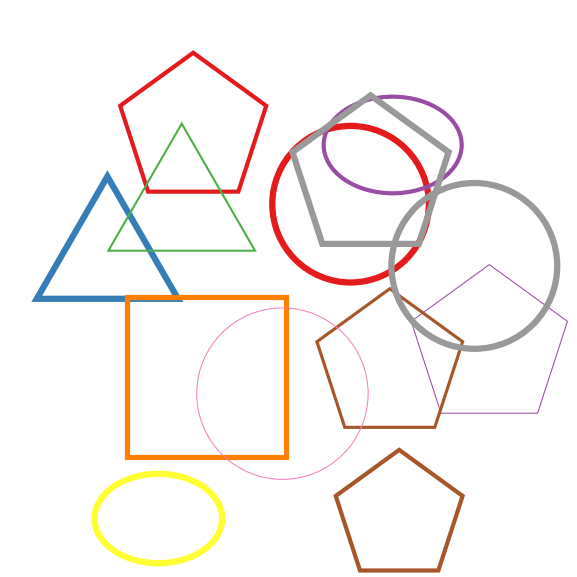[{"shape": "circle", "thickness": 3, "radius": 0.68, "center": [0.607, 0.646]}, {"shape": "pentagon", "thickness": 2, "radius": 0.66, "center": [0.335, 0.775]}, {"shape": "triangle", "thickness": 3, "radius": 0.71, "center": [0.186, 0.552]}, {"shape": "triangle", "thickness": 1, "radius": 0.73, "center": [0.315, 0.638]}, {"shape": "pentagon", "thickness": 0.5, "radius": 0.71, "center": [0.847, 0.399]}, {"shape": "oval", "thickness": 2, "radius": 0.6, "center": [0.68, 0.748]}, {"shape": "square", "thickness": 2.5, "radius": 0.69, "center": [0.357, 0.346]}, {"shape": "oval", "thickness": 3, "radius": 0.55, "center": [0.274, 0.101]}, {"shape": "pentagon", "thickness": 2, "radius": 0.58, "center": [0.691, 0.105]}, {"shape": "pentagon", "thickness": 1.5, "radius": 0.66, "center": [0.675, 0.366]}, {"shape": "circle", "thickness": 0.5, "radius": 0.74, "center": [0.489, 0.317]}, {"shape": "pentagon", "thickness": 3, "radius": 0.71, "center": [0.642, 0.692]}, {"shape": "circle", "thickness": 3, "radius": 0.72, "center": [0.821, 0.539]}]